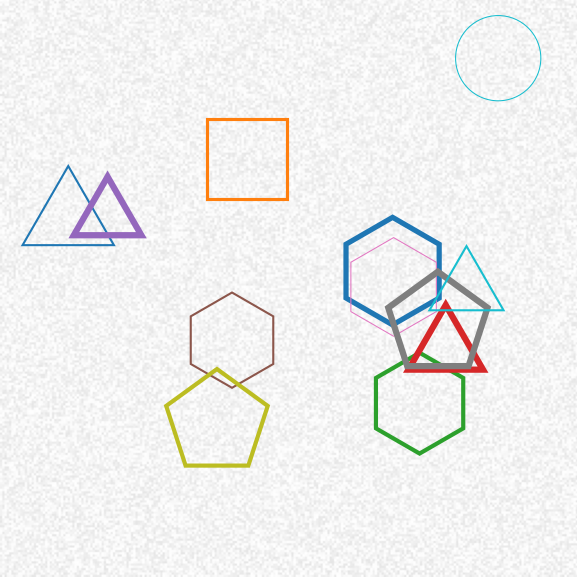[{"shape": "triangle", "thickness": 1, "radius": 0.46, "center": [0.118, 0.62]}, {"shape": "hexagon", "thickness": 2.5, "radius": 0.47, "center": [0.68, 0.53]}, {"shape": "square", "thickness": 1.5, "radius": 0.35, "center": [0.428, 0.723]}, {"shape": "hexagon", "thickness": 2, "radius": 0.44, "center": [0.727, 0.301]}, {"shape": "triangle", "thickness": 3, "radius": 0.37, "center": [0.772, 0.396]}, {"shape": "triangle", "thickness": 3, "radius": 0.34, "center": [0.186, 0.626]}, {"shape": "hexagon", "thickness": 1, "radius": 0.41, "center": [0.402, 0.41]}, {"shape": "hexagon", "thickness": 0.5, "radius": 0.43, "center": [0.682, 0.502]}, {"shape": "pentagon", "thickness": 3, "radius": 0.45, "center": [0.758, 0.438]}, {"shape": "pentagon", "thickness": 2, "radius": 0.46, "center": [0.376, 0.268]}, {"shape": "triangle", "thickness": 1, "radius": 0.37, "center": [0.808, 0.499]}, {"shape": "circle", "thickness": 0.5, "radius": 0.37, "center": [0.863, 0.898]}]